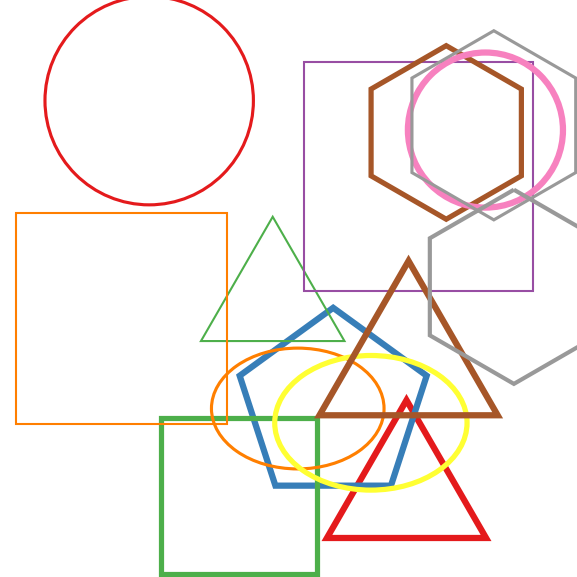[{"shape": "circle", "thickness": 1.5, "radius": 0.9, "center": [0.258, 0.825]}, {"shape": "triangle", "thickness": 3, "radius": 0.8, "center": [0.704, 0.147]}, {"shape": "pentagon", "thickness": 3, "radius": 0.85, "center": [0.577, 0.296]}, {"shape": "triangle", "thickness": 1, "radius": 0.72, "center": [0.472, 0.48]}, {"shape": "square", "thickness": 2.5, "radius": 0.68, "center": [0.414, 0.141]}, {"shape": "square", "thickness": 1, "radius": 0.99, "center": [0.725, 0.693]}, {"shape": "square", "thickness": 1, "radius": 0.91, "center": [0.21, 0.448]}, {"shape": "oval", "thickness": 1.5, "radius": 0.75, "center": [0.516, 0.292]}, {"shape": "oval", "thickness": 2.5, "radius": 0.83, "center": [0.642, 0.267]}, {"shape": "hexagon", "thickness": 2.5, "radius": 0.75, "center": [0.773, 0.77]}, {"shape": "triangle", "thickness": 3, "radius": 0.89, "center": [0.707, 0.369]}, {"shape": "circle", "thickness": 3, "radius": 0.67, "center": [0.841, 0.774]}, {"shape": "hexagon", "thickness": 2, "radius": 0.84, "center": [0.89, 0.503]}, {"shape": "hexagon", "thickness": 1.5, "radius": 0.82, "center": [0.855, 0.782]}]